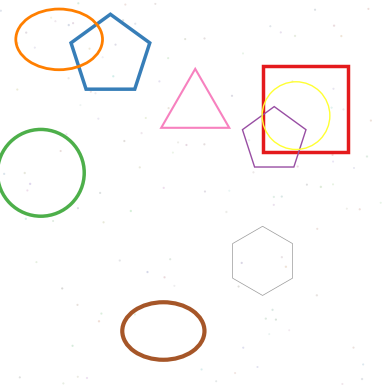[{"shape": "square", "thickness": 2.5, "radius": 0.56, "center": [0.793, 0.716]}, {"shape": "pentagon", "thickness": 2.5, "radius": 0.54, "center": [0.287, 0.855]}, {"shape": "circle", "thickness": 2.5, "radius": 0.56, "center": [0.106, 0.551]}, {"shape": "pentagon", "thickness": 1, "radius": 0.43, "center": [0.712, 0.636]}, {"shape": "oval", "thickness": 2, "radius": 0.56, "center": [0.154, 0.898]}, {"shape": "circle", "thickness": 1, "radius": 0.44, "center": [0.769, 0.7]}, {"shape": "oval", "thickness": 3, "radius": 0.53, "center": [0.424, 0.14]}, {"shape": "triangle", "thickness": 1.5, "radius": 0.51, "center": [0.507, 0.719]}, {"shape": "hexagon", "thickness": 0.5, "radius": 0.45, "center": [0.682, 0.322]}]